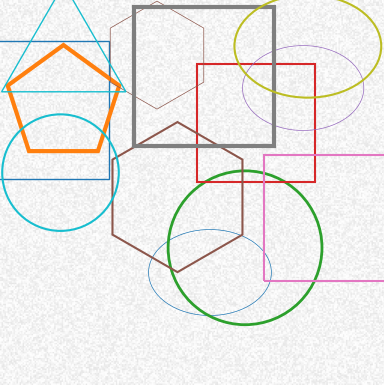[{"shape": "square", "thickness": 1, "radius": 0.89, "center": [0.103, 0.714]}, {"shape": "oval", "thickness": 0.5, "radius": 0.8, "center": [0.545, 0.292]}, {"shape": "pentagon", "thickness": 3, "radius": 0.76, "center": [0.165, 0.731]}, {"shape": "circle", "thickness": 2, "radius": 1.0, "center": [0.636, 0.356]}, {"shape": "square", "thickness": 1.5, "radius": 0.76, "center": [0.665, 0.68]}, {"shape": "oval", "thickness": 0.5, "radius": 0.79, "center": [0.787, 0.771]}, {"shape": "hexagon", "thickness": 1.5, "radius": 0.97, "center": [0.461, 0.488]}, {"shape": "hexagon", "thickness": 0.5, "radius": 0.7, "center": [0.408, 0.857]}, {"shape": "square", "thickness": 1.5, "radius": 0.82, "center": [0.849, 0.433]}, {"shape": "square", "thickness": 3, "radius": 0.91, "center": [0.53, 0.801]}, {"shape": "oval", "thickness": 1.5, "radius": 0.95, "center": [0.8, 0.88]}, {"shape": "triangle", "thickness": 1, "radius": 0.93, "center": [0.166, 0.855]}, {"shape": "circle", "thickness": 1.5, "radius": 0.76, "center": [0.157, 0.552]}]